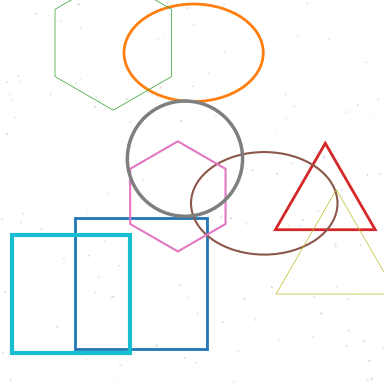[{"shape": "square", "thickness": 2, "radius": 0.85, "center": [0.366, 0.263]}, {"shape": "oval", "thickness": 2, "radius": 0.9, "center": [0.503, 0.863]}, {"shape": "hexagon", "thickness": 0.5, "radius": 0.87, "center": [0.294, 0.888]}, {"shape": "triangle", "thickness": 2, "radius": 0.75, "center": [0.845, 0.478]}, {"shape": "oval", "thickness": 1.5, "radius": 0.95, "center": [0.686, 0.472]}, {"shape": "hexagon", "thickness": 1.5, "radius": 0.72, "center": [0.462, 0.49]}, {"shape": "circle", "thickness": 2.5, "radius": 0.75, "center": [0.48, 0.588]}, {"shape": "triangle", "thickness": 0.5, "radius": 0.9, "center": [0.874, 0.327]}, {"shape": "square", "thickness": 3, "radius": 0.77, "center": [0.185, 0.236]}]